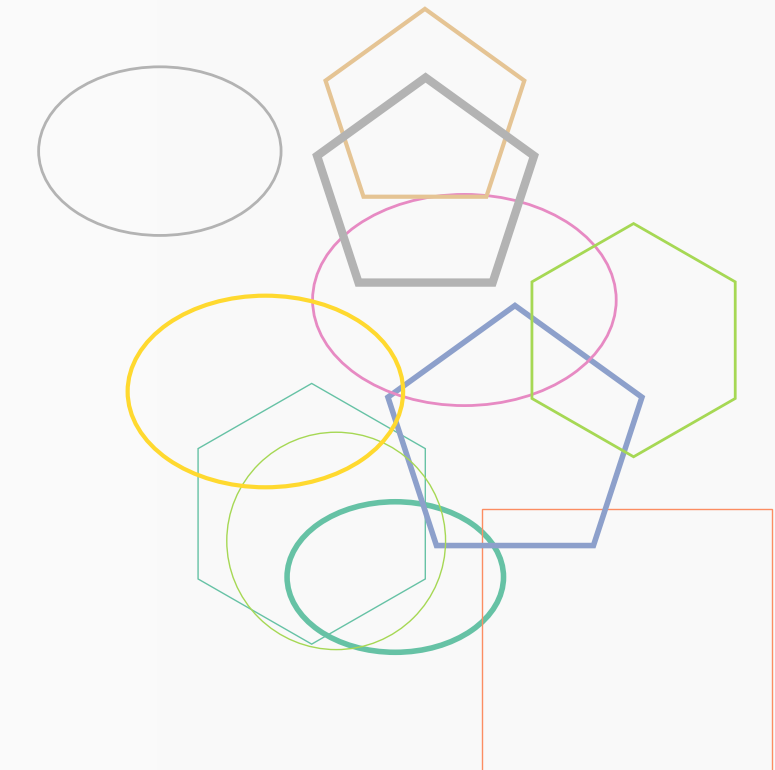[{"shape": "hexagon", "thickness": 0.5, "radius": 0.85, "center": [0.402, 0.333]}, {"shape": "oval", "thickness": 2, "radius": 0.7, "center": [0.51, 0.251]}, {"shape": "square", "thickness": 0.5, "radius": 0.93, "center": [0.809, 0.152]}, {"shape": "pentagon", "thickness": 2, "radius": 0.86, "center": [0.664, 0.431]}, {"shape": "oval", "thickness": 1, "radius": 0.98, "center": [0.599, 0.61]}, {"shape": "circle", "thickness": 0.5, "radius": 0.71, "center": [0.434, 0.298]}, {"shape": "hexagon", "thickness": 1, "radius": 0.76, "center": [0.818, 0.558]}, {"shape": "oval", "thickness": 1.5, "radius": 0.89, "center": [0.342, 0.492]}, {"shape": "pentagon", "thickness": 1.5, "radius": 0.67, "center": [0.548, 0.854]}, {"shape": "pentagon", "thickness": 3, "radius": 0.74, "center": [0.549, 0.752]}, {"shape": "oval", "thickness": 1, "radius": 0.78, "center": [0.206, 0.804]}]